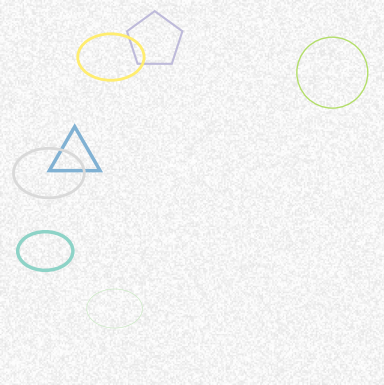[{"shape": "oval", "thickness": 2.5, "radius": 0.36, "center": [0.118, 0.348]}, {"shape": "pentagon", "thickness": 1.5, "radius": 0.38, "center": [0.402, 0.895]}, {"shape": "triangle", "thickness": 2.5, "radius": 0.38, "center": [0.194, 0.595]}, {"shape": "circle", "thickness": 1, "radius": 0.46, "center": [0.863, 0.811]}, {"shape": "oval", "thickness": 2, "radius": 0.46, "center": [0.127, 0.55]}, {"shape": "oval", "thickness": 0.5, "radius": 0.36, "center": [0.298, 0.199]}, {"shape": "oval", "thickness": 2, "radius": 0.43, "center": [0.288, 0.852]}]